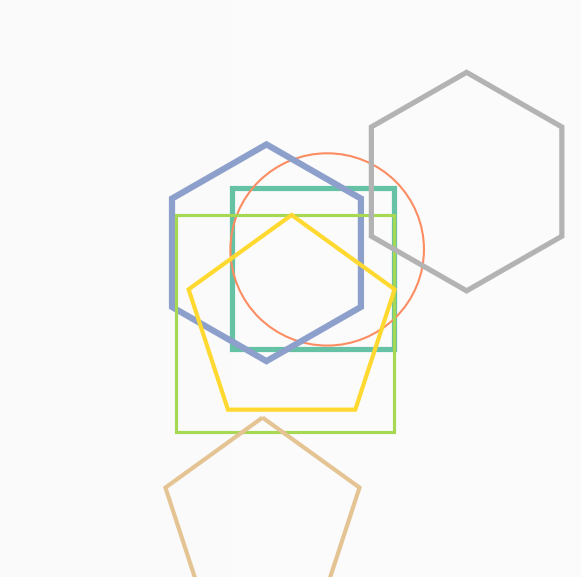[{"shape": "square", "thickness": 2.5, "radius": 0.7, "center": [0.539, 0.535]}, {"shape": "circle", "thickness": 1, "radius": 0.83, "center": [0.563, 0.567]}, {"shape": "hexagon", "thickness": 3, "radius": 0.94, "center": [0.458, 0.561]}, {"shape": "square", "thickness": 1.5, "radius": 0.94, "center": [0.49, 0.439]}, {"shape": "pentagon", "thickness": 2, "radius": 0.93, "center": [0.502, 0.441]}, {"shape": "pentagon", "thickness": 2, "radius": 0.88, "center": [0.452, 0.101]}, {"shape": "hexagon", "thickness": 2.5, "radius": 0.95, "center": [0.803, 0.685]}]